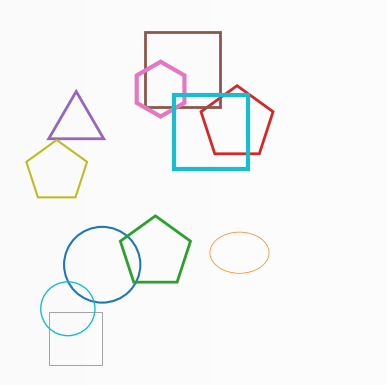[{"shape": "circle", "thickness": 1.5, "radius": 0.49, "center": [0.264, 0.312]}, {"shape": "oval", "thickness": 0.5, "radius": 0.38, "center": [0.618, 0.344]}, {"shape": "pentagon", "thickness": 2, "radius": 0.48, "center": [0.401, 0.344]}, {"shape": "pentagon", "thickness": 2, "radius": 0.49, "center": [0.612, 0.68]}, {"shape": "triangle", "thickness": 2, "radius": 0.41, "center": [0.197, 0.681]}, {"shape": "square", "thickness": 2, "radius": 0.49, "center": [0.471, 0.819]}, {"shape": "hexagon", "thickness": 3, "radius": 0.36, "center": [0.414, 0.768]}, {"shape": "square", "thickness": 0.5, "radius": 0.34, "center": [0.195, 0.12]}, {"shape": "pentagon", "thickness": 1.5, "radius": 0.41, "center": [0.146, 0.554]}, {"shape": "circle", "thickness": 1, "radius": 0.35, "center": [0.175, 0.198]}, {"shape": "square", "thickness": 3, "radius": 0.48, "center": [0.544, 0.658]}]